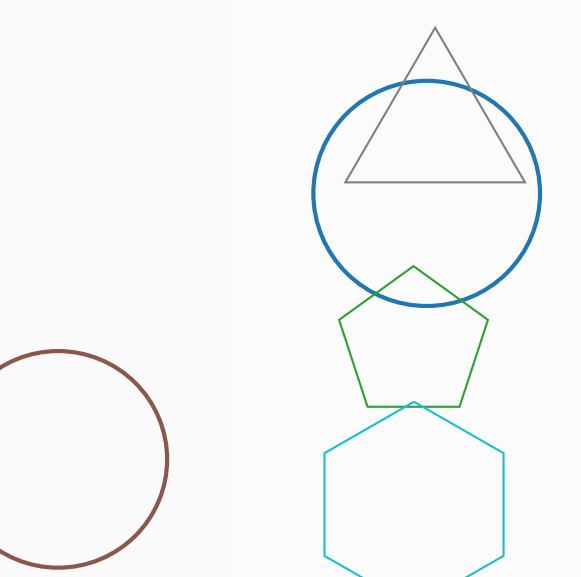[{"shape": "circle", "thickness": 2, "radius": 0.97, "center": [0.734, 0.664]}, {"shape": "pentagon", "thickness": 1, "radius": 0.67, "center": [0.711, 0.404]}, {"shape": "circle", "thickness": 2, "radius": 0.94, "center": [0.1, 0.204]}, {"shape": "triangle", "thickness": 1, "radius": 0.89, "center": [0.749, 0.773]}, {"shape": "hexagon", "thickness": 1, "radius": 0.89, "center": [0.712, 0.126]}]